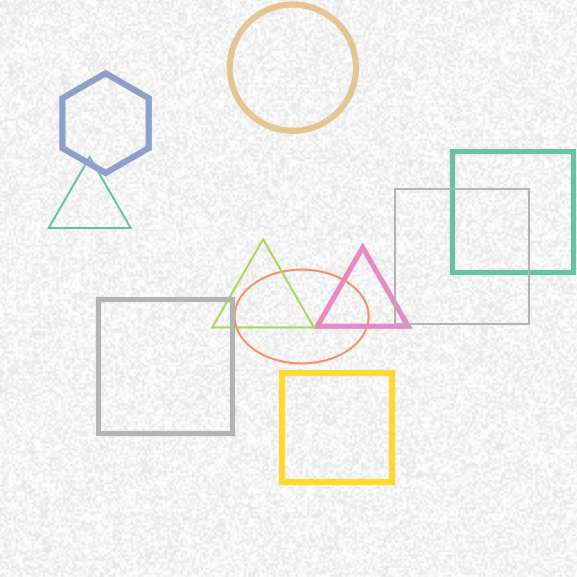[{"shape": "triangle", "thickness": 1, "radius": 0.41, "center": [0.155, 0.645]}, {"shape": "square", "thickness": 2.5, "radius": 0.52, "center": [0.888, 0.633]}, {"shape": "oval", "thickness": 1, "radius": 0.58, "center": [0.522, 0.451]}, {"shape": "hexagon", "thickness": 3, "radius": 0.43, "center": [0.183, 0.786]}, {"shape": "triangle", "thickness": 2.5, "radius": 0.45, "center": [0.628, 0.48]}, {"shape": "triangle", "thickness": 1, "radius": 0.51, "center": [0.456, 0.483]}, {"shape": "square", "thickness": 3, "radius": 0.47, "center": [0.584, 0.259]}, {"shape": "circle", "thickness": 3, "radius": 0.55, "center": [0.507, 0.882]}, {"shape": "square", "thickness": 2.5, "radius": 0.58, "center": [0.286, 0.365]}, {"shape": "square", "thickness": 1, "radius": 0.58, "center": [0.8, 0.555]}]